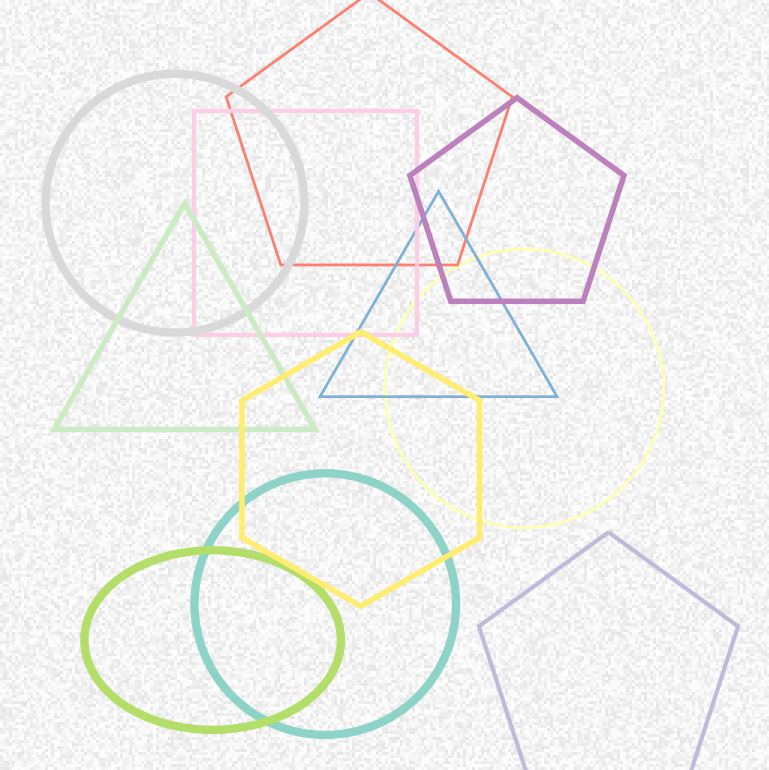[{"shape": "circle", "thickness": 3, "radius": 0.85, "center": [0.422, 0.215]}, {"shape": "circle", "thickness": 1, "radius": 0.9, "center": [0.681, 0.496]}, {"shape": "pentagon", "thickness": 1.5, "radius": 0.88, "center": [0.79, 0.132]}, {"shape": "pentagon", "thickness": 1, "radius": 0.98, "center": [0.479, 0.814]}, {"shape": "triangle", "thickness": 1, "radius": 0.89, "center": [0.57, 0.574]}, {"shape": "oval", "thickness": 3, "radius": 0.83, "center": [0.276, 0.169]}, {"shape": "square", "thickness": 1.5, "radius": 0.73, "center": [0.397, 0.711]}, {"shape": "circle", "thickness": 3, "radius": 0.84, "center": [0.227, 0.736]}, {"shape": "pentagon", "thickness": 2, "radius": 0.73, "center": [0.671, 0.727]}, {"shape": "triangle", "thickness": 2, "radius": 0.98, "center": [0.24, 0.54]}, {"shape": "hexagon", "thickness": 2, "radius": 0.89, "center": [0.469, 0.391]}]